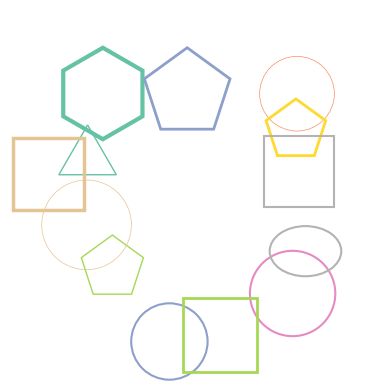[{"shape": "hexagon", "thickness": 3, "radius": 0.59, "center": [0.267, 0.757]}, {"shape": "triangle", "thickness": 1, "radius": 0.43, "center": [0.227, 0.589]}, {"shape": "circle", "thickness": 0.5, "radius": 0.49, "center": [0.771, 0.757]}, {"shape": "pentagon", "thickness": 2, "radius": 0.58, "center": [0.486, 0.759]}, {"shape": "circle", "thickness": 1.5, "radius": 0.5, "center": [0.44, 0.113]}, {"shape": "circle", "thickness": 1.5, "radius": 0.55, "center": [0.76, 0.238]}, {"shape": "square", "thickness": 2, "radius": 0.48, "center": [0.572, 0.129]}, {"shape": "pentagon", "thickness": 1, "radius": 0.42, "center": [0.292, 0.305]}, {"shape": "pentagon", "thickness": 2, "radius": 0.41, "center": [0.769, 0.662]}, {"shape": "square", "thickness": 2.5, "radius": 0.47, "center": [0.126, 0.549]}, {"shape": "circle", "thickness": 0.5, "radius": 0.58, "center": [0.225, 0.416]}, {"shape": "square", "thickness": 1.5, "radius": 0.46, "center": [0.777, 0.554]}, {"shape": "oval", "thickness": 1.5, "radius": 0.47, "center": [0.793, 0.348]}]